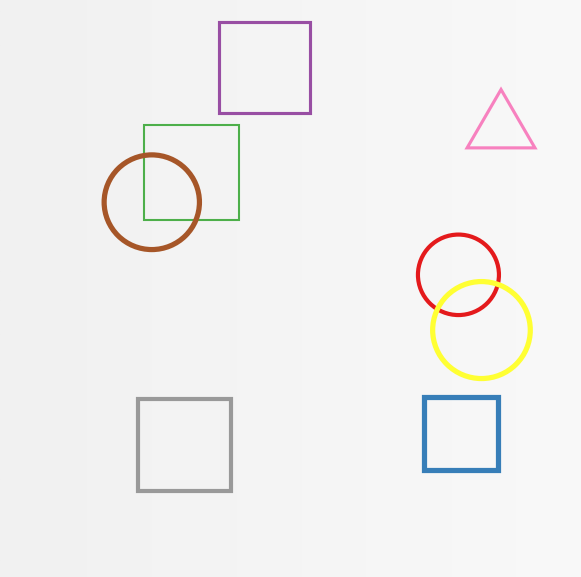[{"shape": "circle", "thickness": 2, "radius": 0.35, "center": [0.789, 0.523]}, {"shape": "square", "thickness": 2.5, "radius": 0.32, "center": [0.793, 0.249]}, {"shape": "square", "thickness": 1, "radius": 0.41, "center": [0.329, 0.701]}, {"shape": "square", "thickness": 1.5, "radius": 0.39, "center": [0.455, 0.883]}, {"shape": "circle", "thickness": 2.5, "radius": 0.42, "center": [0.828, 0.428]}, {"shape": "circle", "thickness": 2.5, "radius": 0.41, "center": [0.261, 0.649]}, {"shape": "triangle", "thickness": 1.5, "radius": 0.34, "center": [0.862, 0.777]}, {"shape": "square", "thickness": 2, "radius": 0.4, "center": [0.318, 0.228]}]